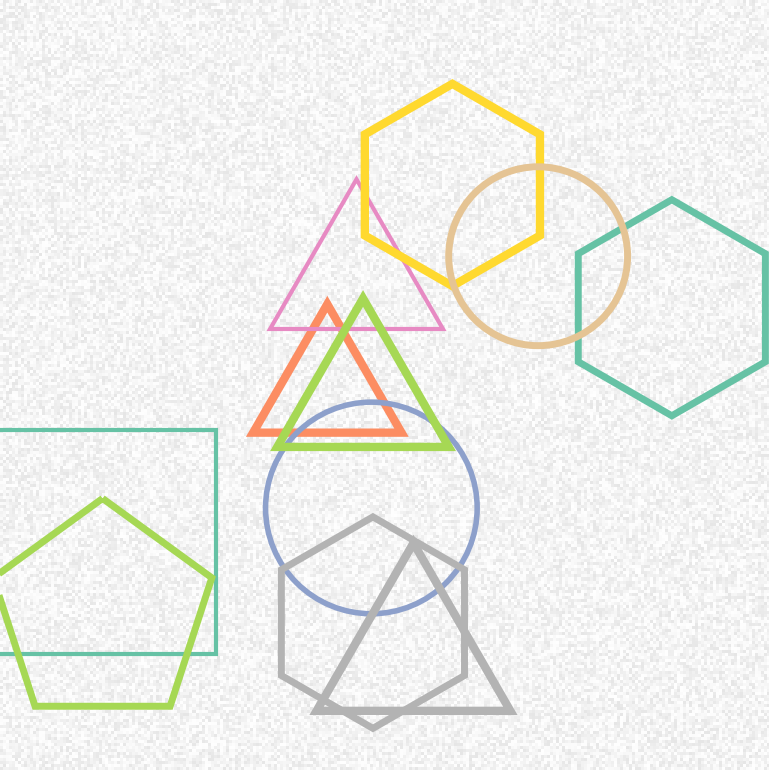[{"shape": "hexagon", "thickness": 2.5, "radius": 0.7, "center": [0.872, 0.6]}, {"shape": "square", "thickness": 1.5, "radius": 0.73, "center": [0.135, 0.296]}, {"shape": "triangle", "thickness": 3, "radius": 0.56, "center": [0.425, 0.494]}, {"shape": "circle", "thickness": 2, "radius": 0.69, "center": [0.482, 0.34]}, {"shape": "triangle", "thickness": 1.5, "radius": 0.65, "center": [0.463, 0.638]}, {"shape": "pentagon", "thickness": 2.5, "radius": 0.75, "center": [0.133, 0.203]}, {"shape": "triangle", "thickness": 3, "radius": 0.64, "center": [0.471, 0.484]}, {"shape": "hexagon", "thickness": 3, "radius": 0.66, "center": [0.588, 0.76]}, {"shape": "circle", "thickness": 2.5, "radius": 0.58, "center": [0.699, 0.667]}, {"shape": "hexagon", "thickness": 2.5, "radius": 0.69, "center": [0.484, 0.191]}, {"shape": "triangle", "thickness": 3, "radius": 0.73, "center": [0.537, 0.149]}]